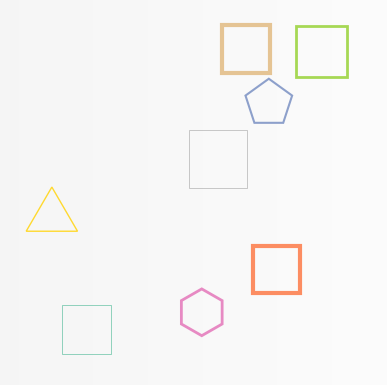[{"shape": "square", "thickness": 0.5, "radius": 0.32, "center": [0.223, 0.144]}, {"shape": "square", "thickness": 3, "radius": 0.3, "center": [0.713, 0.299]}, {"shape": "pentagon", "thickness": 1.5, "radius": 0.32, "center": [0.694, 0.732]}, {"shape": "hexagon", "thickness": 2, "radius": 0.3, "center": [0.521, 0.189]}, {"shape": "square", "thickness": 2, "radius": 0.33, "center": [0.831, 0.866]}, {"shape": "triangle", "thickness": 1, "radius": 0.38, "center": [0.134, 0.438]}, {"shape": "square", "thickness": 3, "radius": 0.31, "center": [0.635, 0.872]}, {"shape": "square", "thickness": 0.5, "radius": 0.37, "center": [0.563, 0.586]}]